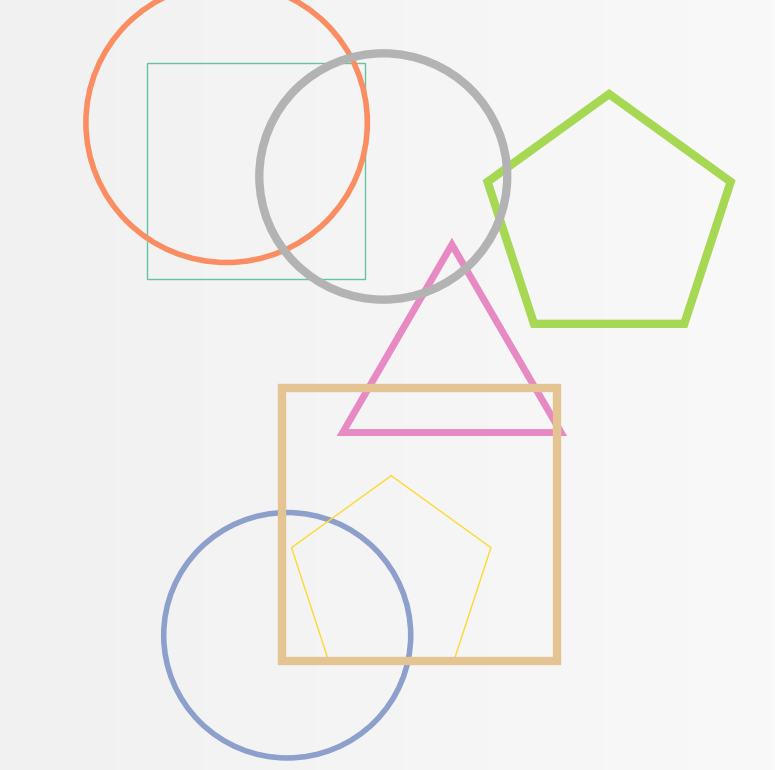[{"shape": "square", "thickness": 0.5, "radius": 0.7, "center": [0.33, 0.778]}, {"shape": "circle", "thickness": 2, "radius": 0.91, "center": [0.292, 0.841]}, {"shape": "circle", "thickness": 2, "radius": 0.8, "center": [0.371, 0.175]}, {"shape": "triangle", "thickness": 2.5, "radius": 0.81, "center": [0.583, 0.52]}, {"shape": "pentagon", "thickness": 3, "radius": 0.82, "center": [0.786, 0.713]}, {"shape": "pentagon", "thickness": 0.5, "radius": 0.68, "center": [0.505, 0.247]}, {"shape": "square", "thickness": 3, "radius": 0.89, "center": [0.541, 0.319]}, {"shape": "circle", "thickness": 3, "radius": 0.8, "center": [0.495, 0.771]}]